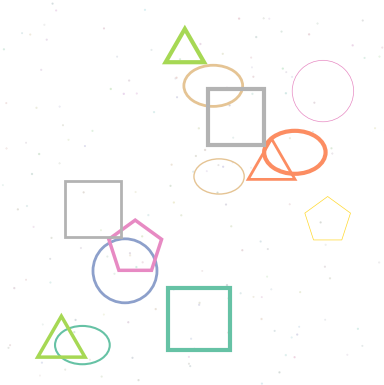[{"shape": "oval", "thickness": 1.5, "radius": 0.36, "center": [0.214, 0.104]}, {"shape": "square", "thickness": 3, "radius": 0.4, "center": [0.517, 0.172]}, {"shape": "triangle", "thickness": 2, "radius": 0.35, "center": [0.705, 0.569]}, {"shape": "oval", "thickness": 3, "radius": 0.4, "center": [0.766, 0.604]}, {"shape": "circle", "thickness": 2, "radius": 0.42, "center": [0.325, 0.297]}, {"shape": "circle", "thickness": 0.5, "radius": 0.4, "center": [0.839, 0.764]}, {"shape": "pentagon", "thickness": 2.5, "radius": 0.36, "center": [0.351, 0.356]}, {"shape": "triangle", "thickness": 2.5, "radius": 0.35, "center": [0.159, 0.108]}, {"shape": "triangle", "thickness": 3, "radius": 0.29, "center": [0.48, 0.867]}, {"shape": "pentagon", "thickness": 0.5, "radius": 0.31, "center": [0.851, 0.427]}, {"shape": "oval", "thickness": 1, "radius": 0.33, "center": [0.569, 0.542]}, {"shape": "oval", "thickness": 2, "radius": 0.38, "center": [0.554, 0.777]}, {"shape": "square", "thickness": 2, "radius": 0.36, "center": [0.242, 0.456]}, {"shape": "square", "thickness": 3, "radius": 0.36, "center": [0.613, 0.696]}]